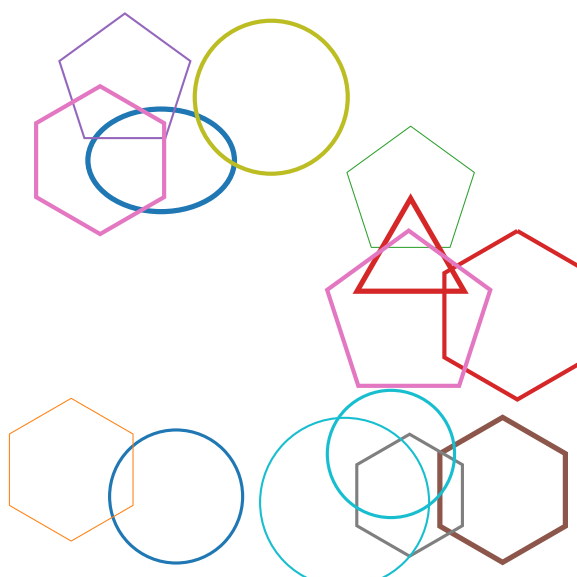[{"shape": "circle", "thickness": 1.5, "radius": 0.58, "center": [0.305, 0.139]}, {"shape": "oval", "thickness": 2.5, "radius": 0.63, "center": [0.279, 0.721]}, {"shape": "hexagon", "thickness": 0.5, "radius": 0.62, "center": [0.123, 0.186]}, {"shape": "pentagon", "thickness": 0.5, "radius": 0.58, "center": [0.711, 0.665]}, {"shape": "hexagon", "thickness": 2, "radius": 0.73, "center": [0.896, 0.453]}, {"shape": "triangle", "thickness": 2.5, "radius": 0.54, "center": [0.711, 0.548]}, {"shape": "pentagon", "thickness": 1, "radius": 0.6, "center": [0.216, 0.857]}, {"shape": "hexagon", "thickness": 2.5, "radius": 0.63, "center": [0.87, 0.151]}, {"shape": "pentagon", "thickness": 2, "radius": 0.74, "center": [0.708, 0.451]}, {"shape": "hexagon", "thickness": 2, "radius": 0.64, "center": [0.173, 0.722]}, {"shape": "hexagon", "thickness": 1.5, "radius": 0.53, "center": [0.709, 0.142]}, {"shape": "circle", "thickness": 2, "radius": 0.66, "center": [0.47, 0.831]}, {"shape": "circle", "thickness": 1.5, "radius": 0.55, "center": [0.677, 0.213]}, {"shape": "circle", "thickness": 1, "radius": 0.73, "center": [0.597, 0.129]}]